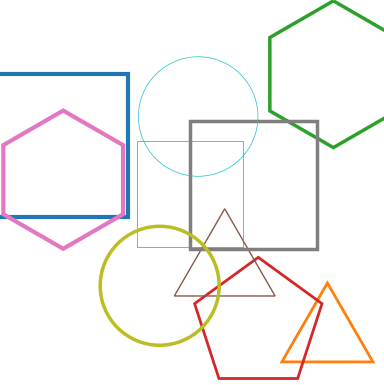[{"shape": "square", "thickness": 3, "radius": 0.93, "center": [0.146, 0.621]}, {"shape": "triangle", "thickness": 2, "radius": 0.68, "center": [0.85, 0.128]}, {"shape": "hexagon", "thickness": 2.5, "radius": 0.95, "center": [0.866, 0.807]}, {"shape": "pentagon", "thickness": 2, "radius": 0.87, "center": [0.671, 0.158]}, {"shape": "square", "thickness": 0.5, "radius": 0.69, "center": [0.494, 0.496]}, {"shape": "triangle", "thickness": 1, "radius": 0.76, "center": [0.584, 0.307]}, {"shape": "hexagon", "thickness": 3, "radius": 0.9, "center": [0.164, 0.533]}, {"shape": "square", "thickness": 2.5, "radius": 0.83, "center": [0.659, 0.52]}, {"shape": "circle", "thickness": 2.5, "radius": 0.77, "center": [0.415, 0.258]}, {"shape": "circle", "thickness": 0.5, "radius": 0.78, "center": [0.515, 0.697]}]